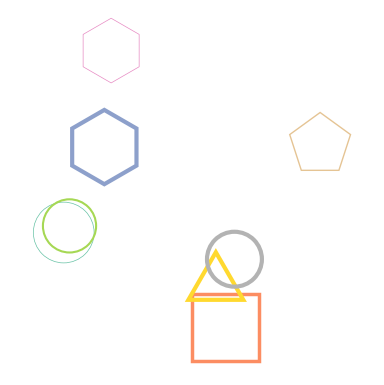[{"shape": "circle", "thickness": 0.5, "radius": 0.39, "center": [0.165, 0.396]}, {"shape": "square", "thickness": 2.5, "radius": 0.44, "center": [0.587, 0.15]}, {"shape": "hexagon", "thickness": 3, "radius": 0.48, "center": [0.271, 0.618]}, {"shape": "hexagon", "thickness": 0.5, "radius": 0.42, "center": [0.289, 0.869]}, {"shape": "circle", "thickness": 1.5, "radius": 0.35, "center": [0.181, 0.413]}, {"shape": "triangle", "thickness": 3, "radius": 0.41, "center": [0.561, 0.262]}, {"shape": "pentagon", "thickness": 1, "radius": 0.42, "center": [0.831, 0.625]}, {"shape": "circle", "thickness": 3, "radius": 0.36, "center": [0.609, 0.327]}]